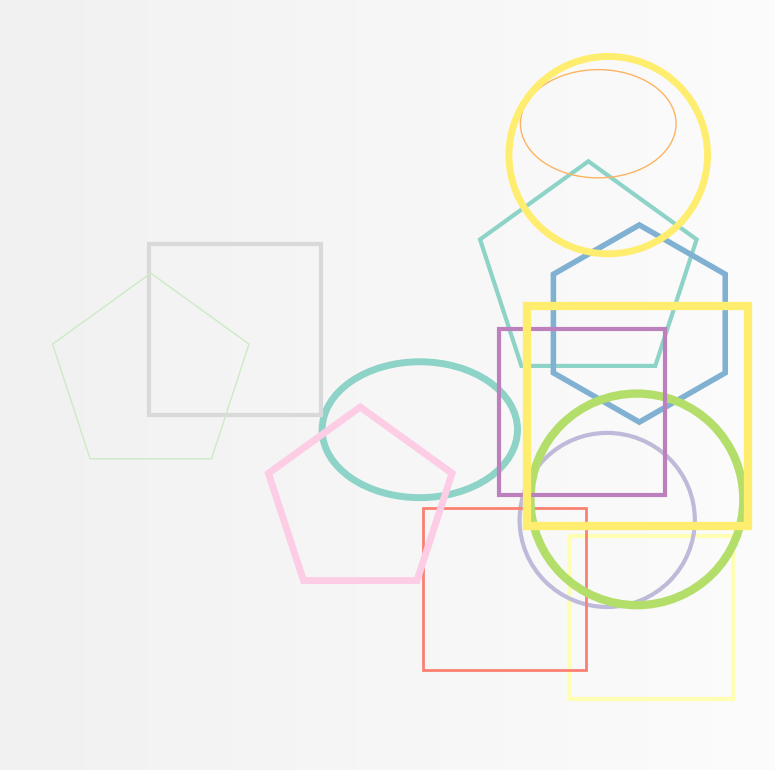[{"shape": "oval", "thickness": 2.5, "radius": 0.63, "center": [0.542, 0.442]}, {"shape": "pentagon", "thickness": 1.5, "radius": 0.73, "center": [0.759, 0.644]}, {"shape": "square", "thickness": 1.5, "radius": 0.53, "center": [0.839, 0.198]}, {"shape": "circle", "thickness": 1.5, "radius": 0.57, "center": [0.783, 0.325]}, {"shape": "square", "thickness": 1, "radius": 0.53, "center": [0.651, 0.235]}, {"shape": "hexagon", "thickness": 2, "radius": 0.64, "center": [0.825, 0.58]}, {"shape": "oval", "thickness": 0.5, "radius": 0.5, "center": [0.772, 0.839]}, {"shape": "circle", "thickness": 3, "radius": 0.69, "center": [0.822, 0.351]}, {"shape": "pentagon", "thickness": 2.5, "radius": 0.62, "center": [0.465, 0.347]}, {"shape": "square", "thickness": 1.5, "radius": 0.55, "center": [0.303, 0.572]}, {"shape": "square", "thickness": 1.5, "radius": 0.54, "center": [0.751, 0.465]}, {"shape": "pentagon", "thickness": 0.5, "radius": 0.67, "center": [0.195, 0.512]}, {"shape": "square", "thickness": 3, "radius": 0.71, "center": [0.822, 0.46]}, {"shape": "circle", "thickness": 2.5, "radius": 0.64, "center": [0.785, 0.799]}]